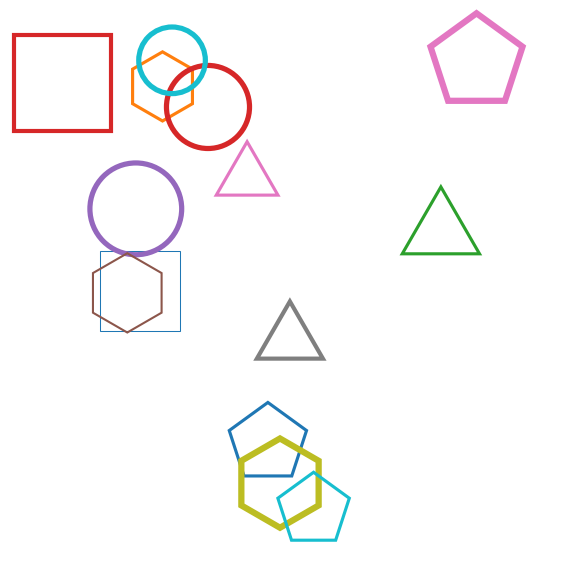[{"shape": "square", "thickness": 0.5, "radius": 0.35, "center": [0.243, 0.495]}, {"shape": "pentagon", "thickness": 1.5, "radius": 0.35, "center": [0.464, 0.232]}, {"shape": "hexagon", "thickness": 1.5, "radius": 0.3, "center": [0.281, 0.849]}, {"shape": "triangle", "thickness": 1.5, "radius": 0.39, "center": [0.763, 0.598]}, {"shape": "circle", "thickness": 2.5, "radius": 0.36, "center": [0.36, 0.814]}, {"shape": "square", "thickness": 2, "radius": 0.42, "center": [0.108, 0.856]}, {"shape": "circle", "thickness": 2.5, "radius": 0.4, "center": [0.235, 0.638]}, {"shape": "hexagon", "thickness": 1, "radius": 0.34, "center": [0.22, 0.492]}, {"shape": "pentagon", "thickness": 3, "radius": 0.42, "center": [0.825, 0.892]}, {"shape": "triangle", "thickness": 1.5, "radius": 0.31, "center": [0.428, 0.692]}, {"shape": "triangle", "thickness": 2, "radius": 0.33, "center": [0.502, 0.411]}, {"shape": "hexagon", "thickness": 3, "radius": 0.39, "center": [0.485, 0.163]}, {"shape": "circle", "thickness": 2.5, "radius": 0.29, "center": [0.298, 0.895]}, {"shape": "pentagon", "thickness": 1.5, "radius": 0.33, "center": [0.543, 0.116]}]